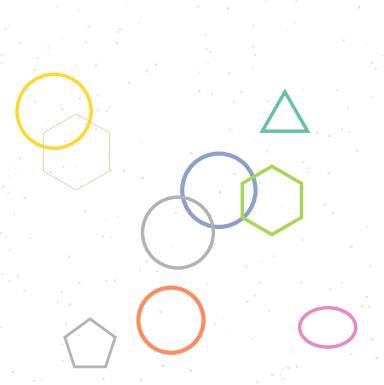[{"shape": "triangle", "thickness": 2.5, "radius": 0.34, "center": [0.74, 0.693]}, {"shape": "circle", "thickness": 3, "radius": 0.42, "center": [0.444, 0.168]}, {"shape": "circle", "thickness": 3, "radius": 0.48, "center": [0.569, 0.506]}, {"shape": "oval", "thickness": 2.5, "radius": 0.36, "center": [0.851, 0.15]}, {"shape": "hexagon", "thickness": 2.5, "radius": 0.44, "center": [0.706, 0.479]}, {"shape": "circle", "thickness": 2.5, "radius": 0.48, "center": [0.141, 0.711]}, {"shape": "hexagon", "thickness": 0.5, "radius": 0.5, "center": [0.198, 0.605]}, {"shape": "pentagon", "thickness": 2, "radius": 0.34, "center": [0.234, 0.103]}, {"shape": "circle", "thickness": 2.5, "radius": 0.46, "center": [0.462, 0.396]}]